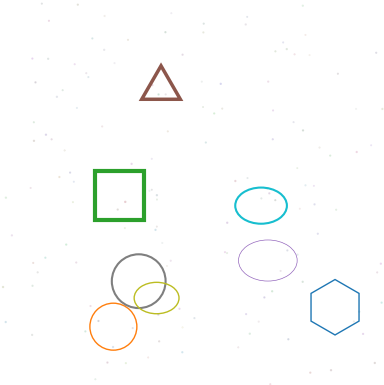[{"shape": "hexagon", "thickness": 1, "radius": 0.36, "center": [0.87, 0.202]}, {"shape": "circle", "thickness": 1, "radius": 0.31, "center": [0.294, 0.151]}, {"shape": "square", "thickness": 3, "radius": 0.32, "center": [0.311, 0.492]}, {"shape": "oval", "thickness": 0.5, "radius": 0.38, "center": [0.696, 0.323]}, {"shape": "triangle", "thickness": 2.5, "radius": 0.29, "center": [0.418, 0.771]}, {"shape": "circle", "thickness": 1.5, "radius": 0.35, "center": [0.36, 0.27]}, {"shape": "oval", "thickness": 1, "radius": 0.29, "center": [0.407, 0.226]}, {"shape": "oval", "thickness": 1.5, "radius": 0.34, "center": [0.678, 0.466]}]